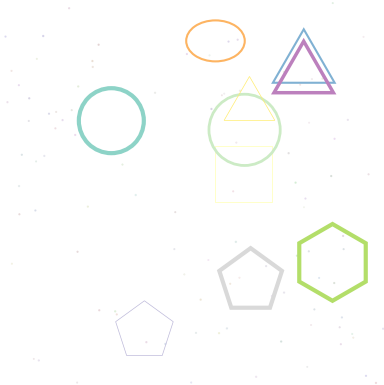[{"shape": "circle", "thickness": 3, "radius": 0.42, "center": [0.289, 0.687]}, {"shape": "square", "thickness": 0.5, "radius": 0.37, "center": [0.633, 0.549]}, {"shape": "pentagon", "thickness": 0.5, "radius": 0.39, "center": [0.375, 0.14]}, {"shape": "triangle", "thickness": 1.5, "radius": 0.46, "center": [0.789, 0.831]}, {"shape": "oval", "thickness": 1.5, "radius": 0.38, "center": [0.56, 0.894]}, {"shape": "hexagon", "thickness": 3, "radius": 0.5, "center": [0.864, 0.318]}, {"shape": "pentagon", "thickness": 3, "radius": 0.43, "center": [0.651, 0.27]}, {"shape": "triangle", "thickness": 2.5, "radius": 0.45, "center": [0.789, 0.804]}, {"shape": "circle", "thickness": 2, "radius": 0.46, "center": [0.635, 0.663]}, {"shape": "triangle", "thickness": 0.5, "radius": 0.38, "center": [0.648, 0.725]}]